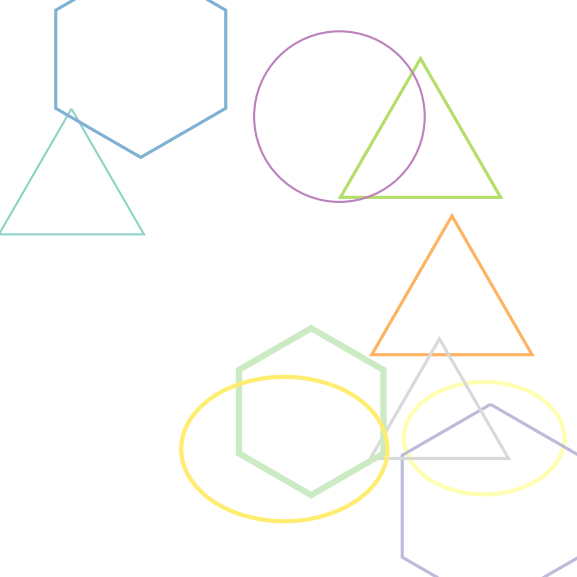[{"shape": "triangle", "thickness": 1, "radius": 0.73, "center": [0.124, 0.666]}, {"shape": "oval", "thickness": 2, "radius": 0.7, "center": [0.838, 0.24]}, {"shape": "hexagon", "thickness": 1.5, "radius": 0.88, "center": [0.849, 0.123]}, {"shape": "hexagon", "thickness": 1.5, "radius": 0.85, "center": [0.244, 0.897]}, {"shape": "triangle", "thickness": 1.5, "radius": 0.8, "center": [0.783, 0.465]}, {"shape": "triangle", "thickness": 1.5, "radius": 0.8, "center": [0.728, 0.737]}, {"shape": "triangle", "thickness": 1.5, "radius": 0.69, "center": [0.761, 0.274]}, {"shape": "circle", "thickness": 1, "radius": 0.74, "center": [0.588, 0.797]}, {"shape": "hexagon", "thickness": 3, "radius": 0.72, "center": [0.539, 0.286]}, {"shape": "oval", "thickness": 2, "radius": 0.89, "center": [0.492, 0.222]}]